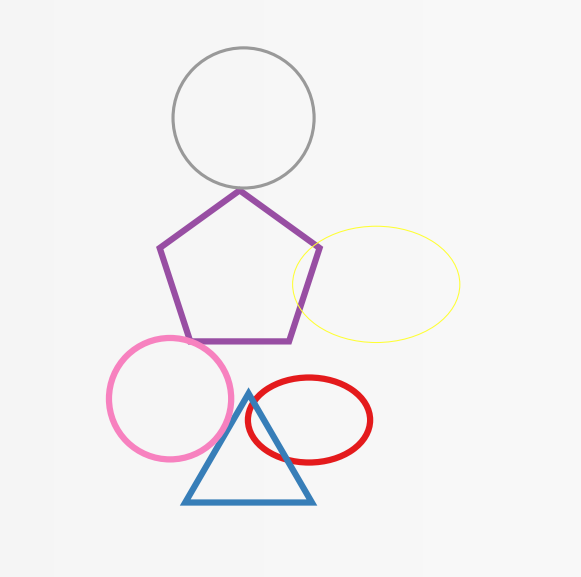[{"shape": "oval", "thickness": 3, "radius": 0.53, "center": [0.532, 0.272]}, {"shape": "triangle", "thickness": 3, "radius": 0.63, "center": [0.428, 0.192]}, {"shape": "pentagon", "thickness": 3, "radius": 0.72, "center": [0.412, 0.525]}, {"shape": "oval", "thickness": 0.5, "radius": 0.72, "center": [0.647, 0.507]}, {"shape": "circle", "thickness": 3, "radius": 0.53, "center": [0.293, 0.309]}, {"shape": "circle", "thickness": 1.5, "radius": 0.61, "center": [0.419, 0.795]}]